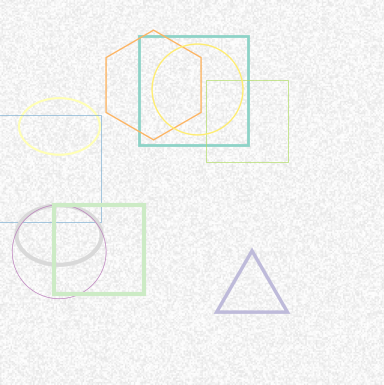[{"shape": "square", "thickness": 2, "radius": 0.71, "center": [0.502, 0.765]}, {"shape": "oval", "thickness": 1.5, "radius": 0.53, "center": [0.154, 0.672]}, {"shape": "triangle", "thickness": 2.5, "radius": 0.53, "center": [0.655, 0.242]}, {"shape": "square", "thickness": 0.5, "radius": 0.69, "center": [0.123, 0.563]}, {"shape": "hexagon", "thickness": 1, "radius": 0.71, "center": [0.399, 0.779]}, {"shape": "square", "thickness": 0.5, "radius": 0.53, "center": [0.641, 0.686]}, {"shape": "oval", "thickness": 3, "radius": 0.55, "center": [0.153, 0.39]}, {"shape": "circle", "thickness": 0.5, "radius": 0.61, "center": [0.154, 0.346]}, {"shape": "square", "thickness": 3, "radius": 0.58, "center": [0.257, 0.352]}, {"shape": "circle", "thickness": 1, "radius": 0.59, "center": [0.513, 0.768]}]